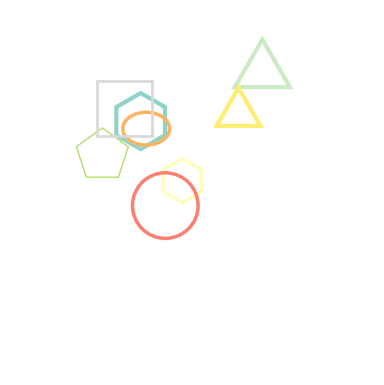[{"shape": "hexagon", "thickness": 3, "radius": 0.36, "center": [0.365, 0.686]}, {"shape": "hexagon", "thickness": 2, "radius": 0.29, "center": [0.473, 0.531]}, {"shape": "circle", "thickness": 2.5, "radius": 0.43, "center": [0.429, 0.466]}, {"shape": "oval", "thickness": 2.5, "radius": 0.3, "center": [0.38, 0.666]}, {"shape": "pentagon", "thickness": 1, "radius": 0.35, "center": [0.266, 0.597]}, {"shape": "square", "thickness": 2, "radius": 0.36, "center": [0.323, 0.718]}, {"shape": "triangle", "thickness": 3, "radius": 0.41, "center": [0.681, 0.815]}, {"shape": "triangle", "thickness": 3, "radius": 0.33, "center": [0.619, 0.706]}]